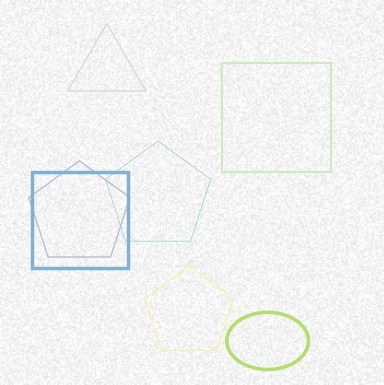[{"shape": "pentagon", "thickness": 0.5, "radius": 0.72, "center": [0.41, 0.49]}, {"shape": "pentagon", "thickness": 1, "radius": 0.69, "center": [0.206, 0.444]}, {"shape": "square", "thickness": 2.5, "radius": 0.62, "center": [0.208, 0.429]}, {"shape": "oval", "thickness": 2.5, "radius": 0.53, "center": [0.695, 0.114]}, {"shape": "triangle", "thickness": 1, "radius": 0.59, "center": [0.277, 0.822]}, {"shape": "square", "thickness": 1.5, "radius": 0.71, "center": [0.717, 0.696]}, {"shape": "pentagon", "thickness": 0.5, "radius": 0.61, "center": [0.491, 0.187]}]